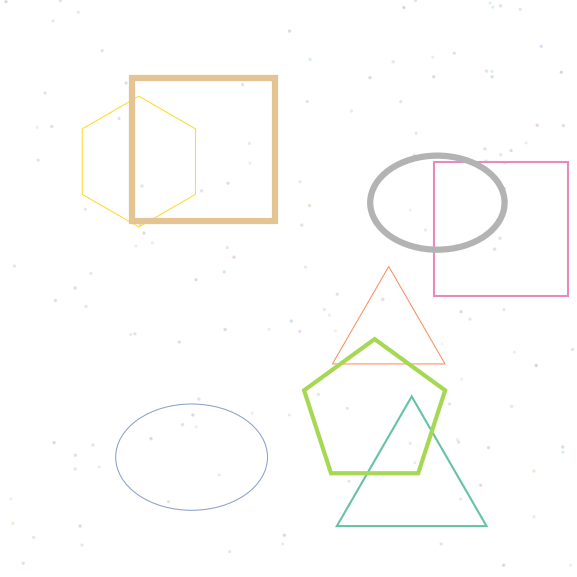[{"shape": "triangle", "thickness": 1, "radius": 0.75, "center": [0.713, 0.163]}, {"shape": "triangle", "thickness": 0.5, "radius": 0.56, "center": [0.673, 0.425]}, {"shape": "oval", "thickness": 0.5, "radius": 0.66, "center": [0.332, 0.208]}, {"shape": "square", "thickness": 1, "radius": 0.58, "center": [0.867, 0.602]}, {"shape": "pentagon", "thickness": 2, "radius": 0.64, "center": [0.649, 0.284]}, {"shape": "hexagon", "thickness": 0.5, "radius": 0.57, "center": [0.24, 0.719]}, {"shape": "square", "thickness": 3, "radius": 0.62, "center": [0.353, 0.74]}, {"shape": "oval", "thickness": 3, "radius": 0.58, "center": [0.757, 0.648]}]